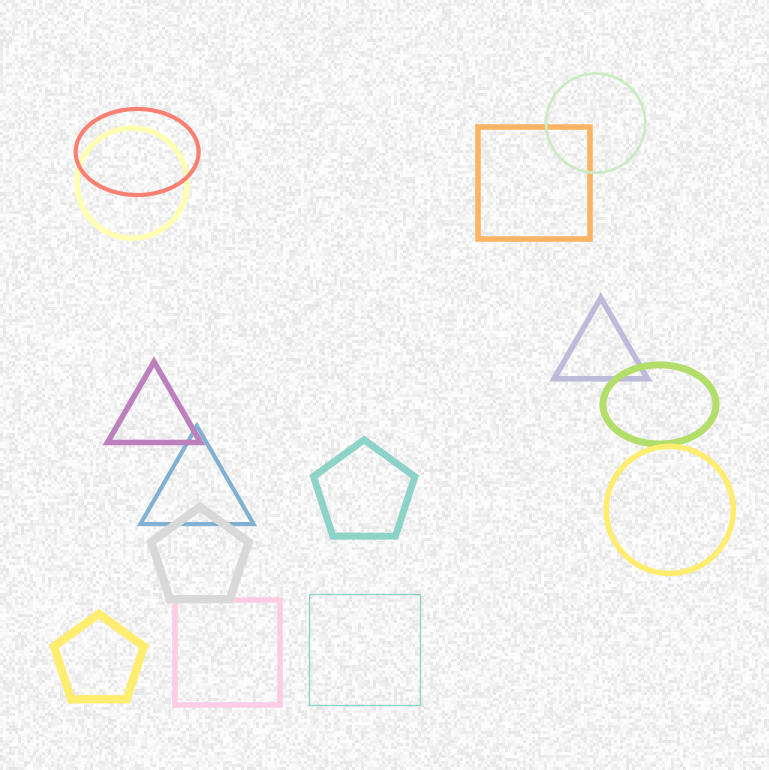[{"shape": "square", "thickness": 0.5, "radius": 0.36, "center": [0.473, 0.157]}, {"shape": "pentagon", "thickness": 2.5, "radius": 0.35, "center": [0.473, 0.36]}, {"shape": "circle", "thickness": 2, "radius": 0.36, "center": [0.171, 0.762]}, {"shape": "triangle", "thickness": 2, "radius": 0.35, "center": [0.78, 0.543]}, {"shape": "oval", "thickness": 1.5, "radius": 0.4, "center": [0.178, 0.803]}, {"shape": "triangle", "thickness": 1.5, "radius": 0.42, "center": [0.256, 0.362]}, {"shape": "square", "thickness": 2, "radius": 0.36, "center": [0.693, 0.762]}, {"shape": "oval", "thickness": 2.5, "radius": 0.37, "center": [0.856, 0.475]}, {"shape": "square", "thickness": 2, "radius": 0.34, "center": [0.295, 0.153]}, {"shape": "pentagon", "thickness": 3, "radius": 0.33, "center": [0.26, 0.275]}, {"shape": "triangle", "thickness": 2, "radius": 0.35, "center": [0.2, 0.46]}, {"shape": "circle", "thickness": 1, "radius": 0.32, "center": [0.774, 0.84]}, {"shape": "pentagon", "thickness": 3, "radius": 0.31, "center": [0.128, 0.141]}, {"shape": "circle", "thickness": 2, "radius": 0.41, "center": [0.87, 0.338]}]